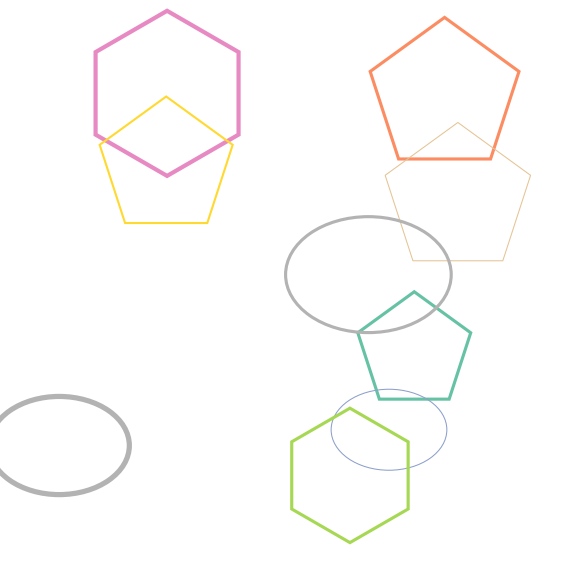[{"shape": "pentagon", "thickness": 1.5, "radius": 0.51, "center": [0.717, 0.391]}, {"shape": "pentagon", "thickness": 1.5, "radius": 0.68, "center": [0.77, 0.833]}, {"shape": "oval", "thickness": 0.5, "radius": 0.5, "center": [0.674, 0.255]}, {"shape": "hexagon", "thickness": 2, "radius": 0.71, "center": [0.289, 0.837]}, {"shape": "hexagon", "thickness": 1.5, "radius": 0.58, "center": [0.606, 0.176]}, {"shape": "pentagon", "thickness": 1, "radius": 0.61, "center": [0.288, 0.711]}, {"shape": "pentagon", "thickness": 0.5, "radius": 0.66, "center": [0.793, 0.655]}, {"shape": "oval", "thickness": 2.5, "radius": 0.61, "center": [0.103, 0.228]}, {"shape": "oval", "thickness": 1.5, "radius": 0.72, "center": [0.638, 0.524]}]